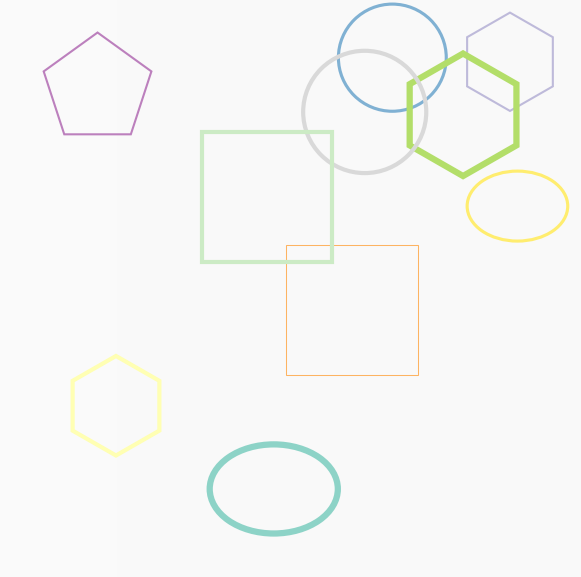[{"shape": "oval", "thickness": 3, "radius": 0.55, "center": [0.471, 0.152]}, {"shape": "hexagon", "thickness": 2, "radius": 0.43, "center": [0.2, 0.297]}, {"shape": "hexagon", "thickness": 1, "radius": 0.43, "center": [0.877, 0.892]}, {"shape": "circle", "thickness": 1.5, "radius": 0.46, "center": [0.675, 0.899]}, {"shape": "square", "thickness": 0.5, "radius": 0.57, "center": [0.606, 0.462]}, {"shape": "hexagon", "thickness": 3, "radius": 0.53, "center": [0.797, 0.8]}, {"shape": "circle", "thickness": 2, "radius": 0.53, "center": [0.627, 0.805]}, {"shape": "pentagon", "thickness": 1, "radius": 0.49, "center": [0.168, 0.845]}, {"shape": "square", "thickness": 2, "radius": 0.56, "center": [0.459, 0.658]}, {"shape": "oval", "thickness": 1.5, "radius": 0.43, "center": [0.89, 0.642]}]